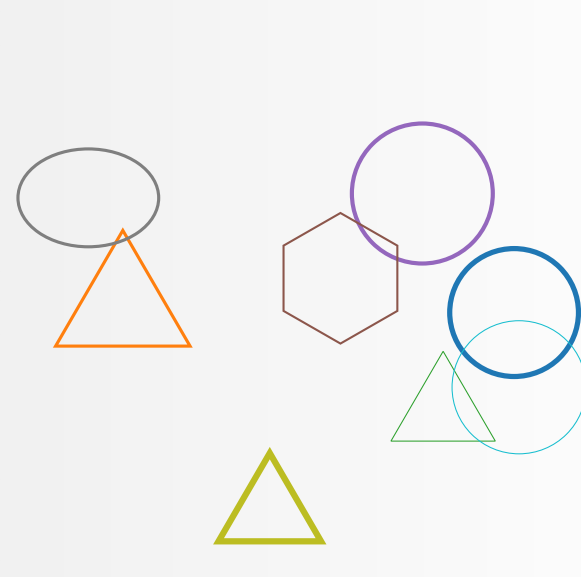[{"shape": "circle", "thickness": 2.5, "radius": 0.55, "center": [0.884, 0.458]}, {"shape": "triangle", "thickness": 1.5, "radius": 0.67, "center": [0.211, 0.467]}, {"shape": "triangle", "thickness": 0.5, "radius": 0.52, "center": [0.762, 0.287]}, {"shape": "circle", "thickness": 2, "radius": 0.61, "center": [0.727, 0.664]}, {"shape": "hexagon", "thickness": 1, "radius": 0.57, "center": [0.586, 0.517]}, {"shape": "oval", "thickness": 1.5, "radius": 0.61, "center": [0.152, 0.657]}, {"shape": "triangle", "thickness": 3, "radius": 0.51, "center": [0.464, 0.113]}, {"shape": "circle", "thickness": 0.5, "radius": 0.58, "center": [0.893, 0.329]}]